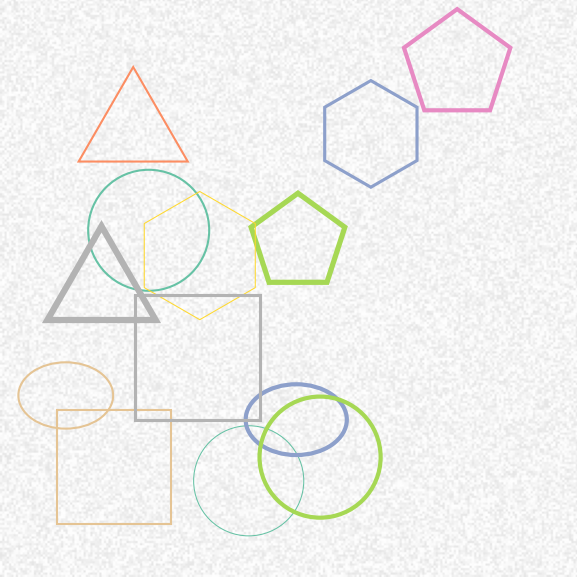[{"shape": "circle", "thickness": 0.5, "radius": 0.48, "center": [0.431, 0.167]}, {"shape": "circle", "thickness": 1, "radius": 0.52, "center": [0.257, 0.6]}, {"shape": "triangle", "thickness": 1, "radius": 0.55, "center": [0.231, 0.774]}, {"shape": "hexagon", "thickness": 1.5, "radius": 0.46, "center": [0.642, 0.767]}, {"shape": "oval", "thickness": 2, "radius": 0.44, "center": [0.513, 0.272]}, {"shape": "pentagon", "thickness": 2, "radius": 0.48, "center": [0.792, 0.887]}, {"shape": "pentagon", "thickness": 2.5, "radius": 0.43, "center": [0.516, 0.579]}, {"shape": "circle", "thickness": 2, "radius": 0.52, "center": [0.554, 0.208]}, {"shape": "hexagon", "thickness": 0.5, "radius": 0.55, "center": [0.346, 0.557]}, {"shape": "oval", "thickness": 1, "radius": 0.41, "center": [0.114, 0.314]}, {"shape": "square", "thickness": 1, "radius": 0.49, "center": [0.197, 0.19]}, {"shape": "square", "thickness": 1.5, "radius": 0.54, "center": [0.341, 0.381]}, {"shape": "triangle", "thickness": 3, "radius": 0.54, "center": [0.176, 0.499]}]